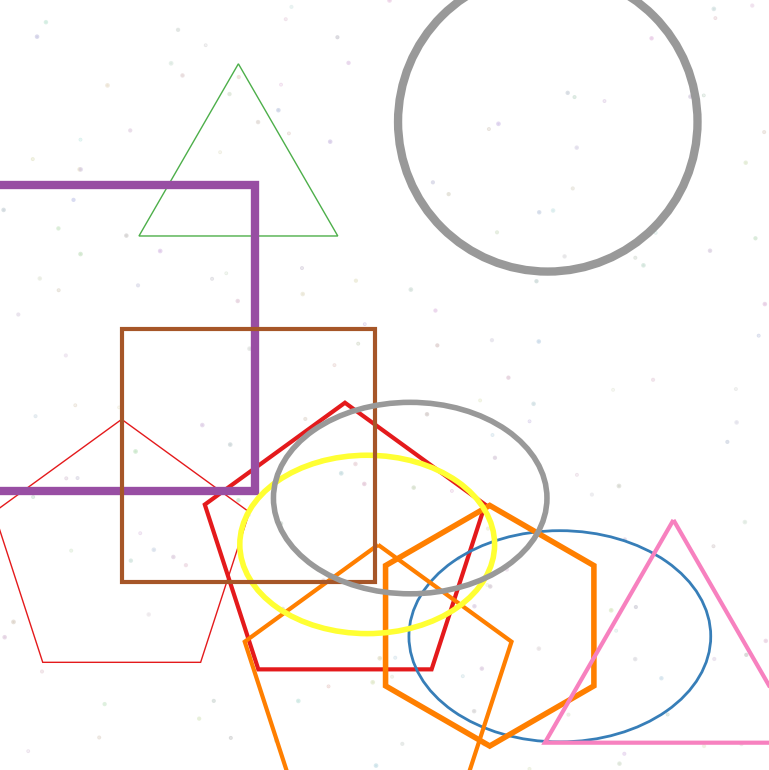[{"shape": "pentagon", "thickness": 0.5, "radius": 0.87, "center": [0.158, 0.281]}, {"shape": "pentagon", "thickness": 1.5, "radius": 0.96, "center": [0.448, 0.286]}, {"shape": "oval", "thickness": 1, "radius": 0.98, "center": [0.727, 0.174]}, {"shape": "triangle", "thickness": 0.5, "radius": 0.75, "center": [0.31, 0.768]}, {"shape": "square", "thickness": 3, "radius": 0.99, "center": [0.133, 0.561]}, {"shape": "pentagon", "thickness": 1.5, "radius": 0.91, "center": [0.491, 0.11]}, {"shape": "hexagon", "thickness": 2, "radius": 0.78, "center": [0.636, 0.187]}, {"shape": "oval", "thickness": 2, "radius": 0.83, "center": [0.477, 0.293]}, {"shape": "square", "thickness": 1.5, "radius": 0.82, "center": [0.323, 0.408]}, {"shape": "triangle", "thickness": 1.5, "radius": 0.96, "center": [0.875, 0.132]}, {"shape": "circle", "thickness": 3, "radius": 0.97, "center": [0.711, 0.842]}, {"shape": "oval", "thickness": 2, "radius": 0.89, "center": [0.533, 0.353]}]